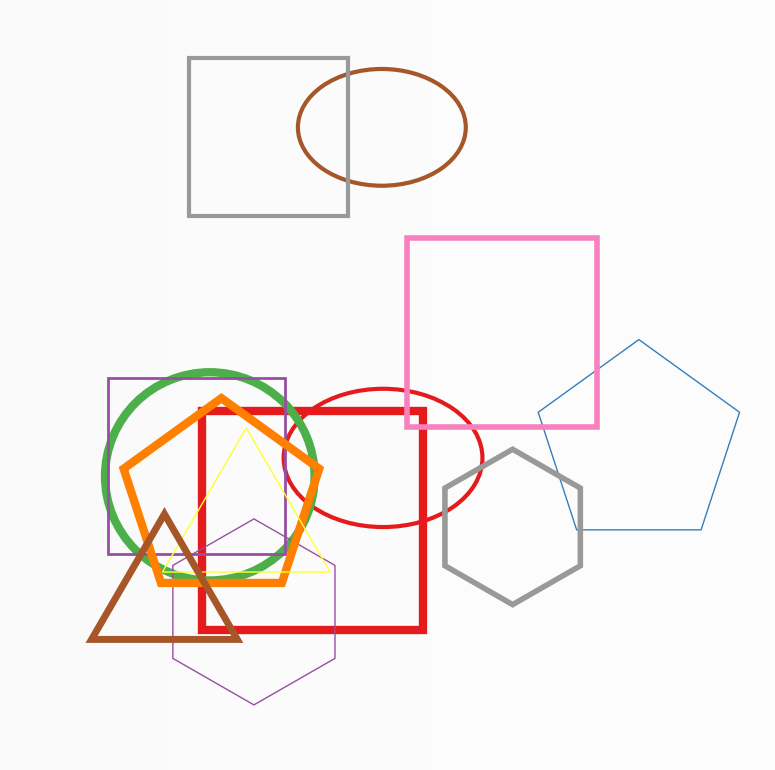[{"shape": "square", "thickness": 3, "radius": 0.71, "center": [0.403, 0.324]}, {"shape": "oval", "thickness": 1.5, "radius": 0.64, "center": [0.494, 0.405]}, {"shape": "pentagon", "thickness": 0.5, "radius": 0.68, "center": [0.824, 0.422]}, {"shape": "circle", "thickness": 3, "radius": 0.68, "center": [0.271, 0.381]}, {"shape": "square", "thickness": 1, "radius": 0.57, "center": [0.254, 0.395]}, {"shape": "hexagon", "thickness": 0.5, "radius": 0.6, "center": [0.328, 0.205]}, {"shape": "pentagon", "thickness": 3, "radius": 0.66, "center": [0.286, 0.35]}, {"shape": "triangle", "thickness": 0.5, "radius": 0.62, "center": [0.318, 0.32]}, {"shape": "oval", "thickness": 1.5, "radius": 0.54, "center": [0.493, 0.835]}, {"shape": "triangle", "thickness": 2.5, "radius": 0.54, "center": [0.212, 0.224]}, {"shape": "square", "thickness": 2, "radius": 0.61, "center": [0.648, 0.568]}, {"shape": "hexagon", "thickness": 2, "radius": 0.5, "center": [0.661, 0.316]}, {"shape": "square", "thickness": 1.5, "radius": 0.51, "center": [0.347, 0.822]}]